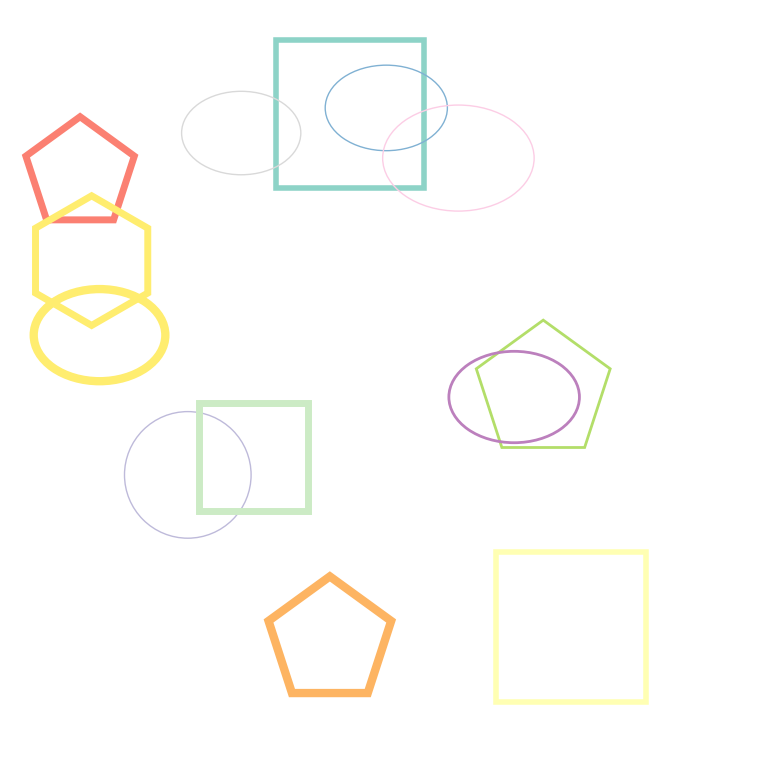[{"shape": "square", "thickness": 2, "radius": 0.48, "center": [0.455, 0.852]}, {"shape": "square", "thickness": 2, "radius": 0.49, "center": [0.742, 0.186]}, {"shape": "circle", "thickness": 0.5, "radius": 0.41, "center": [0.244, 0.383]}, {"shape": "pentagon", "thickness": 2.5, "radius": 0.37, "center": [0.104, 0.774]}, {"shape": "oval", "thickness": 0.5, "radius": 0.4, "center": [0.502, 0.86]}, {"shape": "pentagon", "thickness": 3, "radius": 0.42, "center": [0.428, 0.168]}, {"shape": "pentagon", "thickness": 1, "radius": 0.46, "center": [0.706, 0.493]}, {"shape": "oval", "thickness": 0.5, "radius": 0.49, "center": [0.595, 0.795]}, {"shape": "oval", "thickness": 0.5, "radius": 0.39, "center": [0.313, 0.827]}, {"shape": "oval", "thickness": 1, "radius": 0.42, "center": [0.668, 0.484]}, {"shape": "square", "thickness": 2.5, "radius": 0.35, "center": [0.329, 0.407]}, {"shape": "hexagon", "thickness": 2.5, "radius": 0.42, "center": [0.119, 0.662]}, {"shape": "oval", "thickness": 3, "radius": 0.43, "center": [0.129, 0.565]}]